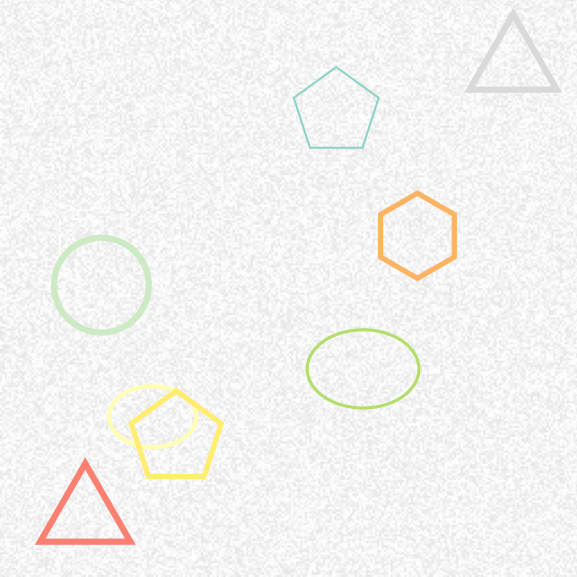[{"shape": "pentagon", "thickness": 1, "radius": 0.39, "center": [0.582, 0.806]}, {"shape": "oval", "thickness": 2, "radius": 0.38, "center": [0.264, 0.278]}, {"shape": "triangle", "thickness": 3, "radius": 0.45, "center": [0.148, 0.106]}, {"shape": "hexagon", "thickness": 2.5, "radius": 0.37, "center": [0.723, 0.591]}, {"shape": "oval", "thickness": 1.5, "radius": 0.48, "center": [0.629, 0.36]}, {"shape": "triangle", "thickness": 3, "radius": 0.44, "center": [0.889, 0.887]}, {"shape": "circle", "thickness": 3, "radius": 0.41, "center": [0.176, 0.505]}, {"shape": "pentagon", "thickness": 2.5, "radius": 0.41, "center": [0.305, 0.24]}]